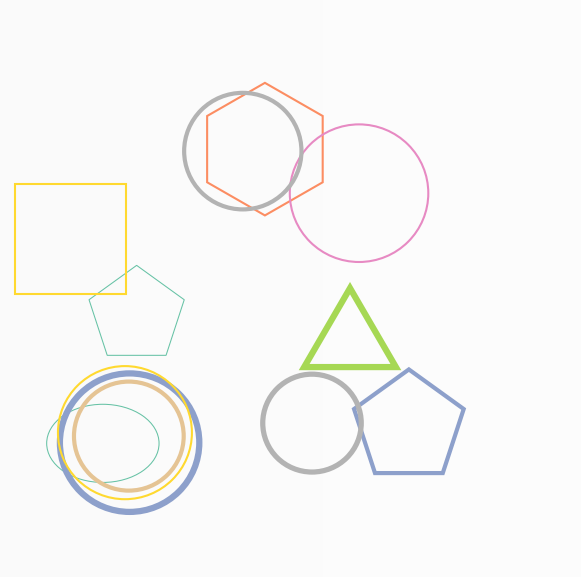[{"shape": "pentagon", "thickness": 0.5, "radius": 0.43, "center": [0.235, 0.454]}, {"shape": "oval", "thickness": 0.5, "radius": 0.48, "center": [0.177, 0.231]}, {"shape": "hexagon", "thickness": 1, "radius": 0.57, "center": [0.456, 0.741]}, {"shape": "pentagon", "thickness": 2, "radius": 0.5, "center": [0.703, 0.26]}, {"shape": "circle", "thickness": 3, "radius": 0.6, "center": [0.223, 0.233]}, {"shape": "circle", "thickness": 1, "radius": 0.6, "center": [0.618, 0.665]}, {"shape": "triangle", "thickness": 3, "radius": 0.46, "center": [0.602, 0.409]}, {"shape": "circle", "thickness": 1, "radius": 0.58, "center": [0.215, 0.25]}, {"shape": "square", "thickness": 1, "radius": 0.48, "center": [0.121, 0.585]}, {"shape": "circle", "thickness": 2, "radius": 0.47, "center": [0.222, 0.244]}, {"shape": "circle", "thickness": 2, "radius": 0.5, "center": [0.418, 0.737]}, {"shape": "circle", "thickness": 2.5, "radius": 0.42, "center": [0.537, 0.266]}]